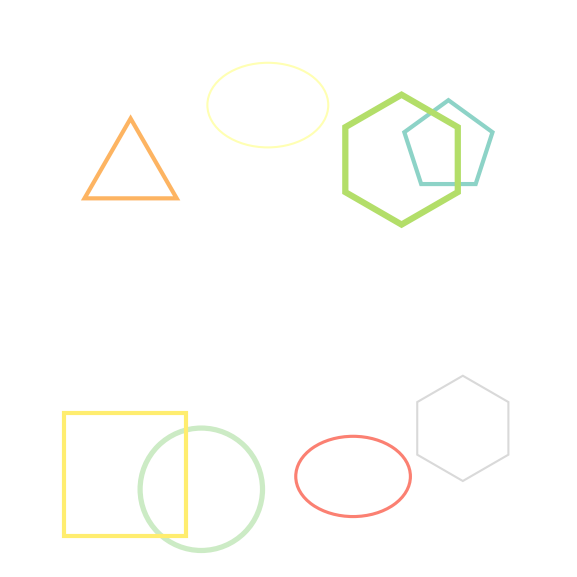[{"shape": "pentagon", "thickness": 2, "radius": 0.4, "center": [0.776, 0.745]}, {"shape": "oval", "thickness": 1, "radius": 0.52, "center": [0.464, 0.817]}, {"shape": "oval", "thickness": 1.5, "radius": 0.5, "center": [0.611, 0.174]}, {"shape": "triangle", "thickness": 2, "radius": 0.46, "center": [0.226, 0.702]}, {"shape": "hexagon", "thickness": 3, "radius": 0.56, "center": [0.695, 0.723]}, {"shape": "hexagon", "thickness": 1, "radius": 0.46, "center": [0.801, 0.257]}, {"shape": "circle", "thickness": 2.5, "radius": 0.53, "center": [0.349, 0.152]}, {"shape": "square", "thickness": 2, "radius": 0.53, "center": [0.216, 0.177]}]